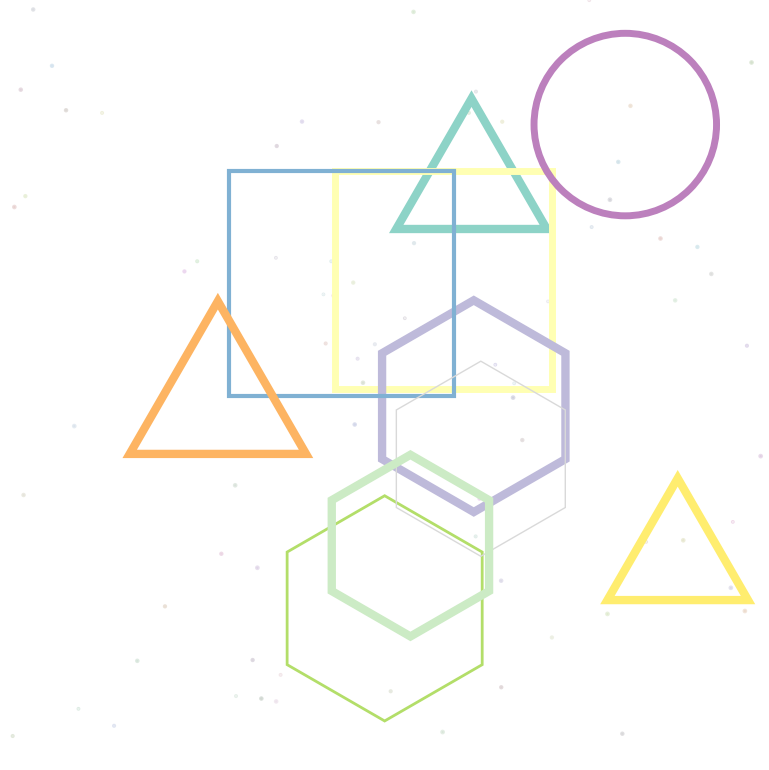[{"shape": "triangle", "thickness": 3, "radius": 0.56, "center": [0.612, 0.759]}, {"shape": "square", "thickness": 2.5, "radius": 0.71, "center": [0.576, 0.636]}, {"shape": "hexagon", "thickness": 3, "radius": 0.69, "center": [0.615, 0.473]}, {"shape": "square", "thickness": 1.5, "radius": 0.73, "center": [0.443, 0.632]}, {"shape": "triangle", "thickness": 3, "radius": 0.66, "center": [0.283, 0.477]}, {"shape": "hexagon", "thickness": 1, "radius": 0.73, "center": [0.5, 0.21]}, {"shape": "hexagon", "thickness": 0.5, "radius": 0.63, "center": [0.624, 0.404]}, {"shape": "circle", "thickness": 2.5, "radius": 0.59, "center": [0.812, 0.838]}, {"shape": "hexagon", "thickness": 3, "radius": 0.59, "center": [0.533, 0.291]}, {"shape": "triangle", "thickness": 3, "radius": 0.53, "center": [0.88, 0.273]}]